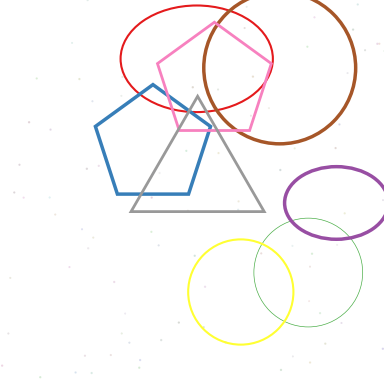[{"shape": "oval", "thickness": 1.5, "radius": 0.99, "center": [0.511, 0.847]}, {"shape": "pentagon", "thickness": 2.5, "radius": 0.79, "center": [0.397, 0.623]}, {"shape": "circle", "thickness": 0.5, "radius": 0.71, "center": [0.801, 0.292]}, {"shape": "oval", "thickness": 2.5, "radius": 0.67, "center": [0.874, 0.473]}, {"shape": "circle", "thickness": 1.5, "radius": 0.68, "center": [0.625, 0.242]}, {"shape": "circle", "thickness": 2.5, "radius": 0.99, "center": [0.727, 0.824]}, {"shape": "pentagon", "thickness": 2, "radius": 0.78, "center": [0.557, 0.787]}, {"shape": "triangle", "thickness": 2, "radius": 1.0, "center": [0.513, 0.55]}]